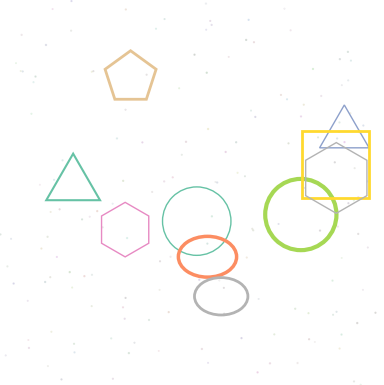[{"shape": "triangle", "thickness": 1.5, "radius": 0.4, "center": [0.19, 0.52]}, {"shape": "circle", "thickness": 1, "radius": 0.44, "center": [0.511, 0.426]}, {"shape": "oval", "thickness": 2.5, "radius": 0.38, "center": [0.539, 0.333]}, {"shape": "triangle", "thickness": 1, "radius": 0.37, "center": [0.894, 0.653]}, {"shape": "hexagon", "thickness": 1, "radius": 0.35, "center": [0.325, 0.404]}, {"shape": "circle", "thickness": 3, "radius": 0.46, "center": [0.781, 0.443]}, {"shape": "square", "thickness": 2, "radius": 0.43, "center": [0.872, 0.573]}, {"shape": "pentagon", "thickness": 2, "radius": 0.35, "center": [0.339, 0.799]}, {"shape": "hexagon", "thickness": 1, "radius": 0.46, "center": [0.873, 0.538]}, {"shape": "oval", "thickness": 2, "radius": 0.35, "center": [0.575, 0.23]}]